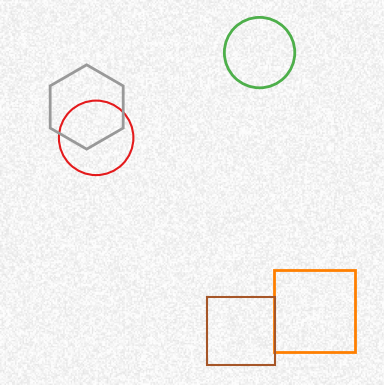[{"shape": "circle", "thickness": 1.5, "radius": 0.48, "center": [0.25, 0.642]}, {"shape": "circle", "thickness": 2, "radius": 0.46, "center": [0.674, 0.863]}, {"shape": "square", "thickness": 2, "radius": 0.53, "center": [0.817, 0.192]}, {"shape": "square", "thickness": 1.5, "radius": 0.44, "center": [0.626, 0.14]}, {"shape": "hexagon", "thickness": 2, "radius": 0.55, "center": [0.225, 0.722]}]